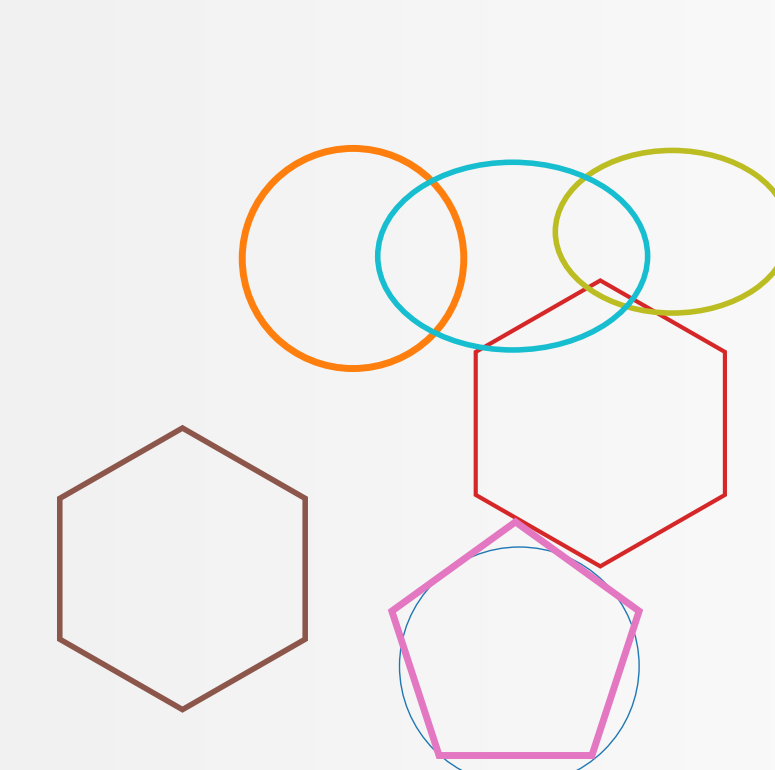[{"shape": "circle", "thickness": 0.5, "radius": 0.77, "center": [0.67, 0.135]}, {"shape": "circle", "thickness": 2.5, "radius": 0.71, "center": [0.456, 0.664]}, {"shape": "hexagon", "thickness": 1.5, "radius": 0.93, "center": [0.775, 0.45]}, {"shape": "hexagon", "thickness": 2, "radius": 0.91, "center": [0.235, 0.261]}, {"shape": "pentagon", "thickness": 2.5, "radius": 0.84, "center": [0.665, 0.155]}, {"shape": "oval", "thickness": 2, "radius": 0.75, "center": [0.867, 0.699]}, {"shape": "oval", "thickness": 2, "radius": 0.87, "center": [0.662, 0.667]}]